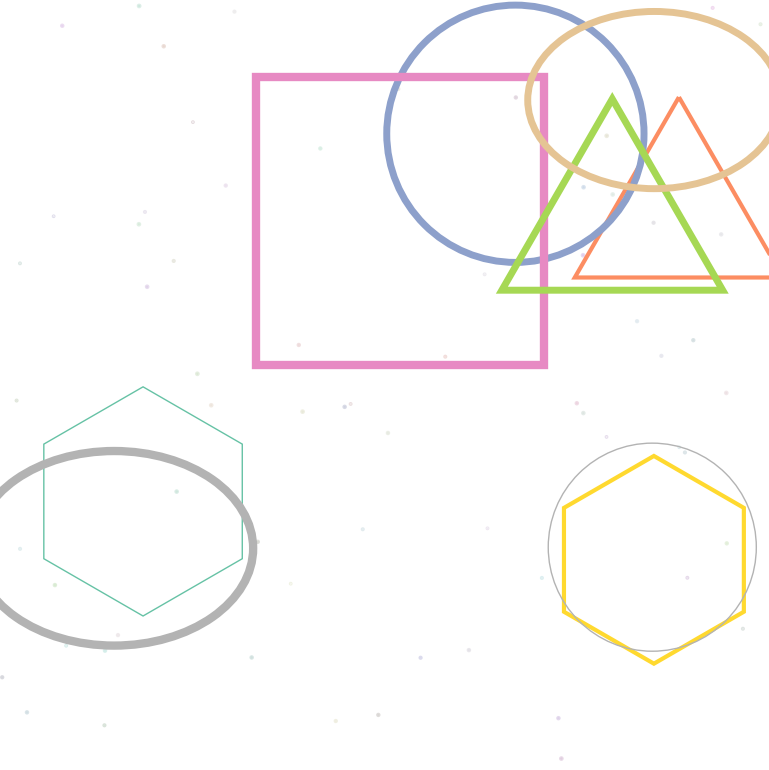[{"shape": "hexagon", "thickness": 0.5, "radius": 0.74, "center": [0.186, 0.349]}, {"shape": "triangle", "thickness": 1.5, "radius": 0.78, "center": [0.882, 0.718]}, {"shape": "circle", "thickness": 2.5, "radius": 0.84, "center": [0.669, 0.826]}, {"shape": "square", "thickness": 3, "radius": 0.94, "center": [0.52, 0.713]}, {"shape": "triangle", "thickness": 2.5, "radius": 0.83, "center": [0.795, 0.706]}, {"shape": "hexagon", "thickness": 1.5, "radius": 0.67, "center": [0.849, 0.273]}, {"shape": "oval", "thickness": 2.5, "radius": 0.82, "center": [0.85, 0.87]}, {"shape": "oval", "thickness": 3, "radius": 0.9, "center": [0.148, 0.288]}, {"shape": "circle", "thickness": 0.5, "radius": 0.68, "center": [0.847, 0.289]}]